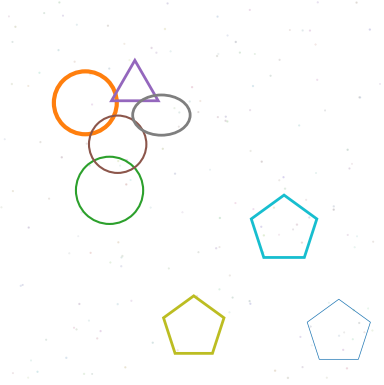[{"shape": "pentagon", "thickness": 0.5, "radius": 0.43, "center": [0.88, 0.136]}, {"shape": "circle", "thickness": 3, "radius": 0.41, "center": [0.222, 0.733]}, {"shape": "circle", "thickness": 1.5, "radius": 0.44, "center": [0.285, 0.506]}, {"shape": "triangle", "thickness": 2, "radius": 0.35, "center": [0.35, 0.773]}, {"shape": "circle", "thickness": 1.5, "radius": 0.37, "center": [0.306, 0.625]}, {"shape": "oval", "thickness": 2, "radius": 0.37, "center": [0.419, 0.701]}, {"shape": "pentagon", "thickness": 2, "radius": 0.41, "center": [0.503, 0.149]}, {"shape": "pentagon", "thickness": 2, "radius": 0.45, "center": [0.738, 0.404]}]